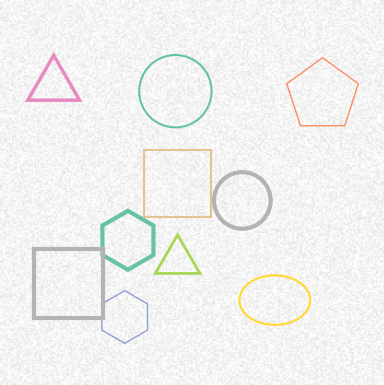[{"shape": "hexagon", "thickness": 3, "radius": 0.38, "center": [0.332, 0.376]}, {"shape": "circle", "thickness": 1.5, "radius": 0.47, "center": [0.456, 0.763]}, {"shape": "pentagon", "thickness": 1, "radius": 0.49, "center": [0.838, 0.752]}, {"shape": "hexagon", "thickness": 1, "radius": 0.34, "center": [0.324, 0.177]}, {"shape": "triangle", "thickness": 2.5, "radius": 0.39, "center": [0.139, 0.779]}, {"shape": "triangle", "thickness": 2, "radius": 0.33, "center": [0.461, 0.323]}, {"shape": "oval", "thickness": 1.5, "radius": 0.46, "center": [0.714, 0.221]}, {"shape": "square", "thickness": 1.5, "radius": 0.44, "center": [0.461, 0.522]}, {"shape": "circle", "thickness": 3, "radius": 0.37, "center": [0.629, 0.479]}, {"shape": "square", "thickness": 3, "radius": 0.45, "center": [0.177, 0.265]}]